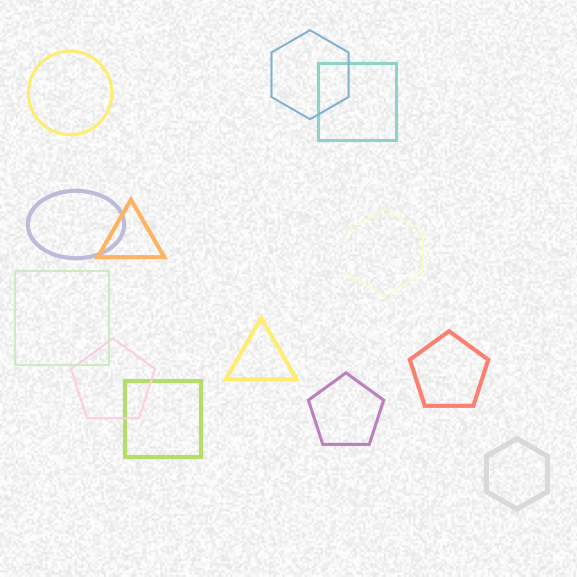[{"shape": "square", "thickness": 1.5, "radius": 0.33, "center": [0.618, 0.823]}, {"shape": "hexagon", "thickness": 0.5, "radius": 0.38, "center": [0.667, 0.562]}, {"shape": "oval", "thickness": 2, "radius": 0.42, "center": [0.132, 0.61]}, {"shape": "pentagon", "thickness": 2, "radius": 0.36, "center": [0.778, 0.354]}, {"shape": "hexagon", "thickness": 1, "radius": 0.39, "center": [0.537, 0.87]}, {"shape": "triangle", "thickness": 2, "radius": 0.33, "center": [0.227, 0.587]}, {"shape": "square", "thickness": 2, "radius": 0.33, "center": [0.282, 0.273]}, {"shape": "pentagon", "thickness": 1, "radius": 0.38, "center": [0.196, 0.337]}, {"shape": "hexagon", "thickness": 2.5, "radius": 0.31, "center": [0.895, 0.179]}, {"shape": "pentagon", "thickness": 1.5, "radius": 0.34, "center": [0.599, 0.285]}, {"shape": "square", "thickness": 1, "radius": 0.41, "center": [0.107, 0.448]}, {"shape": "triangle", "thickness": 2, "radius": 0.35, "center": [0.452, 0.378]}, {"shape": "circle", "thickness": 1.5, "radius": 0.36, "center": [0.122, 0.838]}]